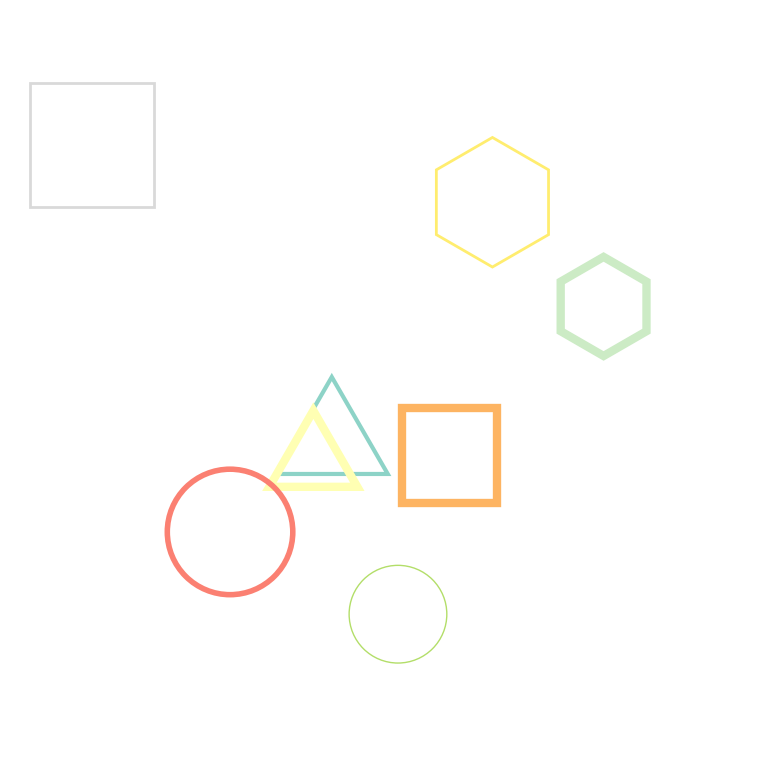[{"shape": "triangle", "thickness": 1.5, "radius": 0.42, "center": [0.431, 0.426]}, {"shape": "triangle", "thickness": 3, "radius": 0.33, "center": [0.407, 0.401]}, {"shape": "circle", "thickness": 2, "radius": 0.41, "center": [0.299, 0.309]}, {"shape": "square", "thickness": 3, "radius": 0.31, "center": [0.584, 0.408]}, {"shape": "circle", "thickness": 0.5, "radius": 0.32, "center": [0.517, 0.202]}, {"shape": "square", "thickness": 1, "radius": 0.4, "center": [0.12, 0.811]}, {"shape": "hexagon", "thickness": 3, "radius": 0.32, "center": [0.784, 0.602]}, {"shape": "hexagon", "thickness": 1, "radius": 0.42, "center": [0.64, 0.737]}]